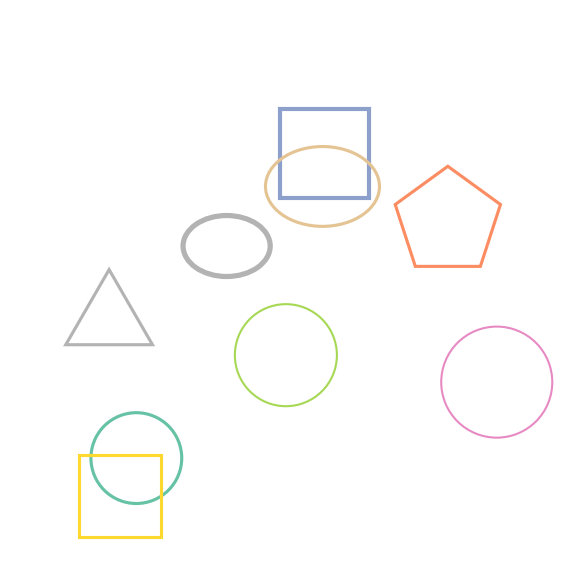[{"shape": "circle", "thickness": 1.5, "radius": 0.39, "center": [0.236, 0.206]}, {"shape": "pentagon", "thickness": 1.5, "radius": 0.48, "center": [0.775, 0.615]}, {"shape": "square", "thickness": 2, "radius": 0.39, "center": [0.561, 0.734]}, {"shape": "circle", "thickness": 1, "radius": 0.48, "center": [0.86, 0.337]}, {"shape": "circle", "thickness": 1, "radius": 0.44, "center": [0.495, 0.384]}, {"shape": "square", "thickness": 1.5, "radius": 0.35, "center": [0.207, 0.14]}, {"shape": "oval", "thickness": 1.5, "radius": 0.49, "center": [0.558, 0.676]}, {"shape": "triangle", "thickness": 1.5, "radius": 0.43, "center": [0.189, 0.446]}, {"shape": "oval", "thickness": 2.5, "radius": 0.38, "center": [0.392, 0.573]}]